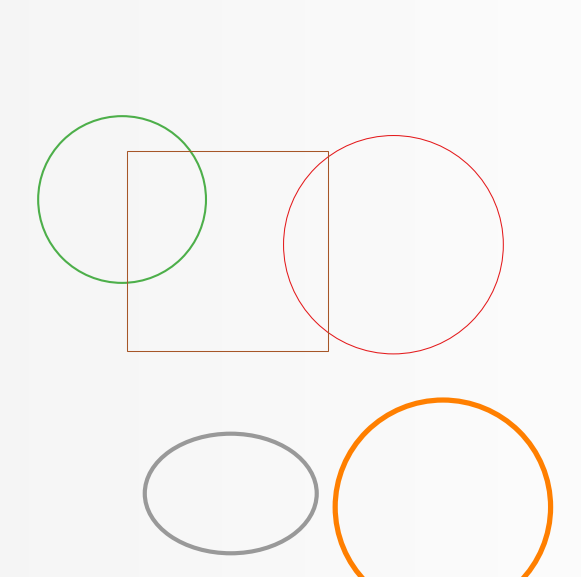[{"shape": "circle", "thickness": 0.5, "radius": 0.95, "center": [0.677, 0.575]}, {"shape": "circle", "thickness": 1, "radius": 0.72, "center": [0.21, 0.654]}, {"shape": "circle", "thickness": 2.5, "radius": 0.93, "center": [0.762, 0.121]}, {"shape": "square", "thickness": 0.5, "radius": 0.87, "center": [0.391, 0.565]}, {"shape": "oval", "thickness": 2, "radius": 0.74, "center": [0.397, 0.145]}]